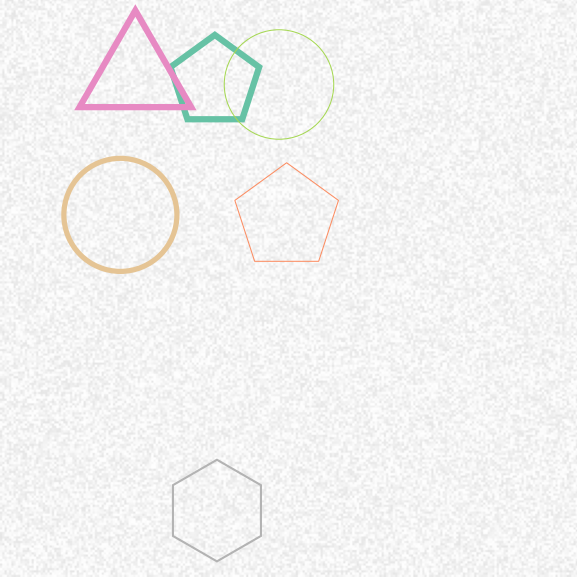[{"shape": "pentagon", "thickness": 3, "radius": 0.4, "center": [0.372, 0.858]}, {"shape": "pentagon", "thickness": 0.5, "radius": 0.47, "center": [0.496, 0.623]}, {"shape": "triangle", "thickness": 3, "radius": 0.56, "center": [0.234, 0.869]}, {"shape": "circle", "thickness": 0.5, "radius": 0.47, "center": [0.483, 0.853]}, {"shape": "circle", "thickness": 2.5, "radius": 0.49, "center": [0.208, 0.627]}, {"shape": "hexagon", "thickness": 1, "radius": 0.44, "center": [0.376, 0.115]}]